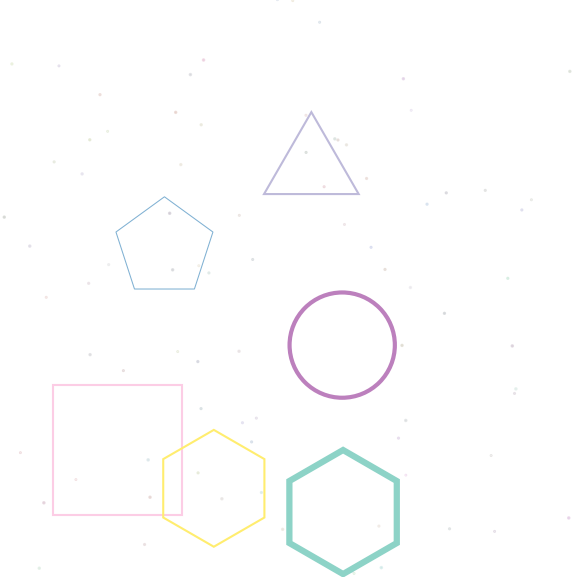[{"shape": "hexagon", "thickness": 3, "radius": 0.54, "center": [0.594, 0.112]}, {"shape": "triangle", "thickness": 1, "radius": 0.47, "center": [0.539, 0.71]}, {"shape": "pentagon", "thickness": 0.5, "radius": 0.44, "center": [0.285, 0.57]}, {"shape": "square", "thickness": 1, "radius": 0.56, "center": [0.203, 0.22]}, {"shape": "circle", "thickness": 2, "radius": 0.46, "center": [0.593, 0.402]}, {"shape": "hexagon", "thickness": 1, "radius": 0.51, "center": [0.37, 0.154]}]